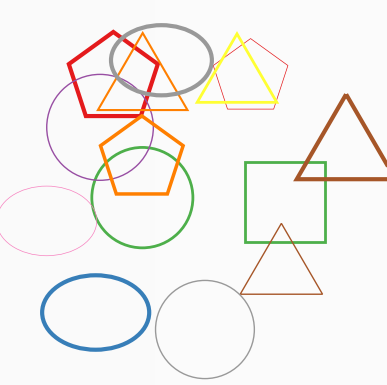[{"shape": "pentagon", "thickness": 3, "radius": 0.6, "center": [0.292, 0.796]}, {"shape": "pentagon", "thickness": 0.5, "radius": 0.51, "center": [0.647, 0.799]}, {"shape": "oval", "thickness": 3, "radius": 0.69, "center": [0.247, 0.188]}, {"shape": "circle", "thickness": 2, "radius": 0.65, "center": [0.367, 0.487]}, {"shape": "square", "thickness": 2, "radius": 0.51, "center": [0.735, 0.475]}, {"shape": "circle", "thickness": 1, "radius": 0.69, "center": [0.258, 0.669]}, {"shape": "pentagon", "thickness": 2.5, "radius": 0.56, "center": [0.366, 0.587]}, {"shape": "triangle", "thickness": 1.5, "radius": 0.67, "center": [0.368, 0.781]}, {"shape": "triangle", "thickness": 2, "radius": 0.59, "center": [0.612, 0.793]}, {"shape": "triangle", "thickness": 1, "radius": 0.61, "center": [0.726, 0.297]}, {"shape": "triangle", "thickness": 3, "radius": 0.74, "center": [0.893, 0.608]}, {"shape": "oval", "thickness": 0.5, "radius": 0.65, "center": [0.12, 0.426]}, {"shape": "oval", "thickness": 3, "radius": 0.65, "center": [0.417, 0.844]}, {"shape": "circle", "thickness": 1, "radius": 0.64, "center": [0.529, 0.144]}]